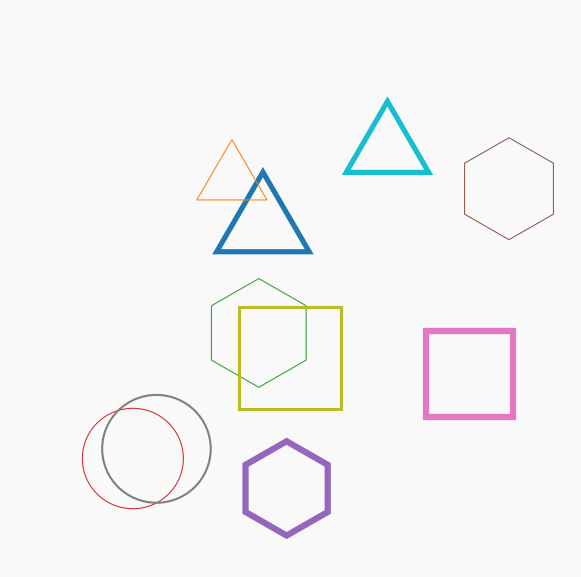[{"shape": "triangle", "thickness": 2.5, "radius": 0.46, "center": [0.452, 0.609]}, {"shape": "triangle", "thickness": 0.5, "radius": 0.35, "center": [0.399, 0.688]}, {"shape": "hexagon", "thickness": 0.5, "radius": 0.47, "center": [0.445, 0.423]}, {"shape": "circle", "thickness": 0.5, "radius": 0.43, "center": [0.229, 0.205]}, {"shape": "hexagon", "thickness": 3, "radius": 0.41, "center": [0.493, 0.153]}, {"shape": "hexagon", "thickness": 0.5, "radius": 0.44, "center": [0.876, 0.672]}, {"shape": "square", "thickness": 3, "radius": 0.37, "center": [0.808, 0.351]}, {"shape": "circle", "thickness": 1, "radius": 0.47, "center": [0.269, 0.222]}, {"shape": "square", "thickness": 1.5, "radius": 0.44, "center": [0.499, 0.38]}, {"shape": "triangle", "thickness": 2.5, "radius": 0.41, "center": [0.667, 0.742]}]